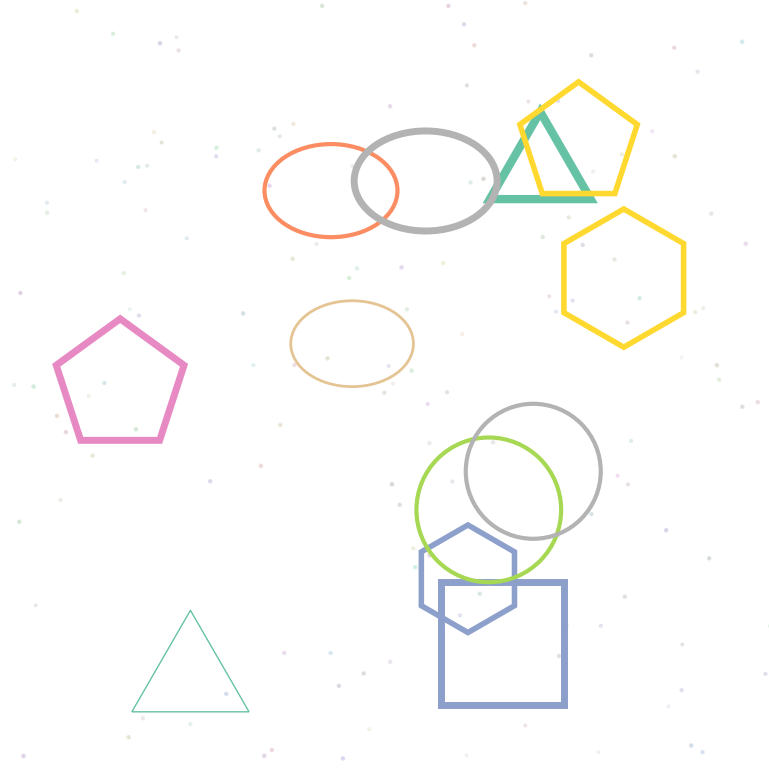[{"shape": "triangle", "thickness": 3, "radius": 0.38, "center": [0.702, 0.779]}, {"shape": "triangle", "thickness": 0.5, "radius": 0.44, "center": [0.247, 0.119]}, {"shape": "oval", "thickness": 1.5, "radius": 0.43, "center": [0.43, 0.752]}, {"shape": "square", "thickness": 2.5, "radius": 0.4, "center": [0.652, 0.165]}, {"shape": "hexagon", "thickness": 2, "radius": 0.35, "center": [0.608, 0.248]}, {"shape": "pentagon", "thickness": 2.5, "radius": 0.44, "center": [0.156, 0.499]}, {"shape": "circle", "thickness": 1.5, "radius": 0.47, "center": [0.635, 0.338]}, {"shape": "hexagon", "thickness": 2, "radius": 0.45, "center": [0.81, 0.639]}, {"shape": "pentagon", "thickness": 2, "radius": 0.4, "center": [0.751, 0.814]}, {"shape": "oval", "thickness": 1, "radius": 0.4, "center": [0.457, 0.554]}, {"shape": "oval", "thickness": 2.5, "radius": 0.46, "center": [0.553, 0.765]}, {"shape": "circle", "thickness": 1.5, "radius": 0.44, "center": [0.693, 0.388]}]